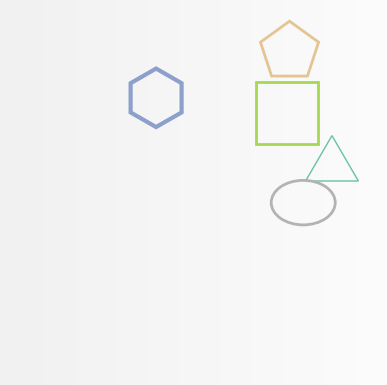[{"shape": "triangle", "thickness": 1, "radius": 0.39, "center": [0.857, 0.569]}, {"shape": "hexagon", "thickness": 3, "radius": 0.38, "center": [0.403, 0.746]}, {"shape": "square", "thickness": 2, "radius": 0.4, "center": [0.741, 0.706]}, {"shape": "pentagon", "thickness": 2, "radius": 0.39, "center": [0.747, 0.866]}, {"shape": "oval", "thickness": 2, "radius": 0.41, "center": [0.783, 0.474]}]